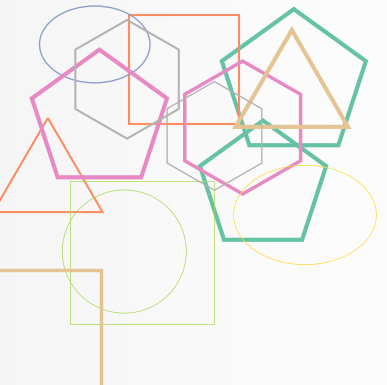[{"shape": "pentagon", "thickness": 3, "radius": 0.98, "center": [0.758, 0.781]}, {"shape": "pentagon", "thickness": 3, "radius": 0.86, "center": [0.679, 0.516]}, {"shape": "triangle", "thickness": 1.5, "radius": 0.82, "center": [0.123, 0.531]}, {"shape": "square", "thickness": 1.5, "radius": 0.71, "center": [0.475, 0.819]}, {"shape": "oval", "thickness": 1, "radius": 0.71, "center": [0.245, 0.885]}, {"shape": "pentagon", "thickness": 3, "radius": 0.92, "center": [0.257, 0.688]}, {"shape": "hexagon", "thickness": 2.5, "radius": 0.86, "center": [0.626, 0.669]}, {"shape": "circle", "thickness": 0.5, "radius": 0.8, "center": [0.321, 0.347]}, {"shape": "square", "thickness": 0.5, "radius": 0.93, "center": [0.366, 0.344]}, {"shape": "oval", "thickness": 0.5, "radius": 0.92, "center": [0.787, 0.442]}, {"shape": "square", "thickness": 2.5, "radius": 0.76, "center": [0.109, 0.147]}, {"shape": "triangle", "thickness": 3, "radius": 0.84, "center": [0.753, 0.754]}, {"shape": "hexagon", "thickness": 1, "radius": 0.71, "center": [0.553, 0.647]}, {"shape": "hexagon", "thickness": 1.5, "radius": 0.77, "center": [0.328, 0.794]}]